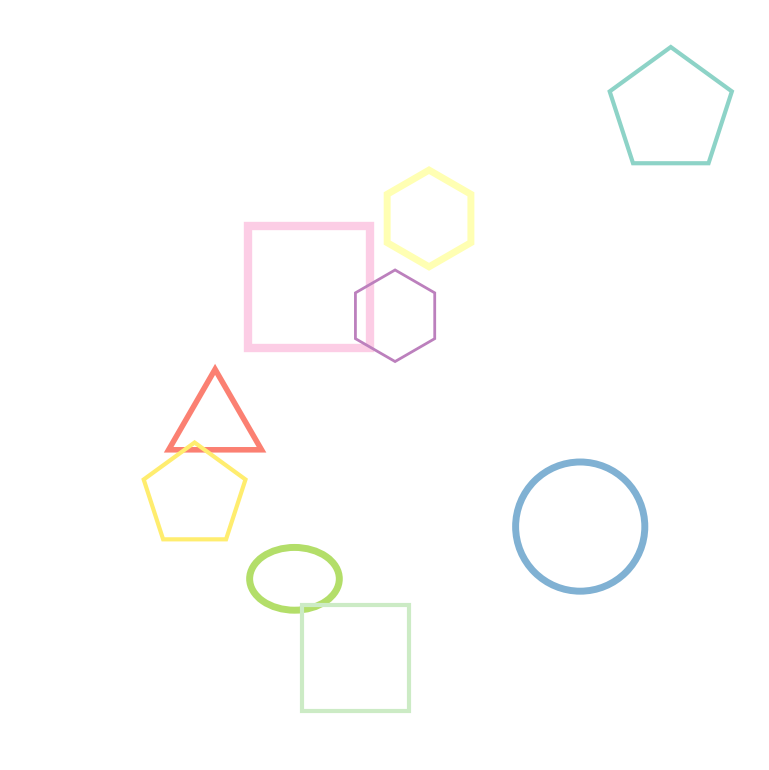[{"shape": "pentagon", "thickness": 1.5, "radius": 0.42, "center": [0.871, 0.855]}, {"shape": "hexagon", "thickness": 2.5, "radius": 0.31, "center": [0.557, 0.716]}, {"shape": "triangle", "thickness": 2, "radius": 0.35, "center": [0.279, 0.451]}, {"shape": "circle", "thickness": 2.5, "radius": 0.42, "center": [0.754, 0.316]}, {"shape": "oval", "thickness": 2.5, "radius": 0.29, "center": [0.382, 0.248]}, {"shape": "square", "thickness": 3, "radius": 0.4, "center": [0.401, 0.627]}, {"shape": "hexagon", "thickness": 1, "radius": 0.3, "center": [0.513, 0.59]}, {"shape": "square", "thickness": 1.5, "radius": 0.35, "center": [0.462, 0.145]}, {"shape": "pentagon", "thickness": 1.5, "radius": 0.35, "center": [0.253, 0.356]}]